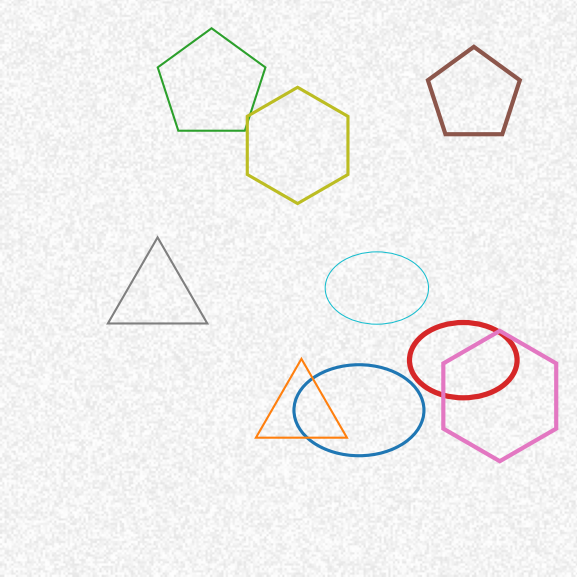[{"shape": "oval", "thickness": 1.5, "radius": 0.56, "center": [0.622, 0.289]}, {"shape": "triangle", "thickness": 1, "radius": 0.45, "center": [0.522, 0.287]}, {"shape": "pentagon", "thickness": 1, "radius": 0.49, "center": [0.366, 0.852]}, {"shape": "oval", "thickness": 2.5, "radius": 0.47, "center": [0.802, 0.375]}, {"shape": "pentagon", "thickness": 2, "radius": 0.42, "center": [0.821, 0.834]}, {"shape": "hexagon", "thickness": 2, "radius": 0.56, "center": [0.865, 0.313]}, {"shape": "triangle", "thickness": 1, "radius": 0.5, "center": [0.273, 0.489]}, {"shape": "hexagon", "thickness": 1.5, "radius": 0.5, "center": [0.515, 0.747]}, {"shape": "oval", "thickness": 0.5, "radius": 0.45, "center": [0.653, 0.5]}]